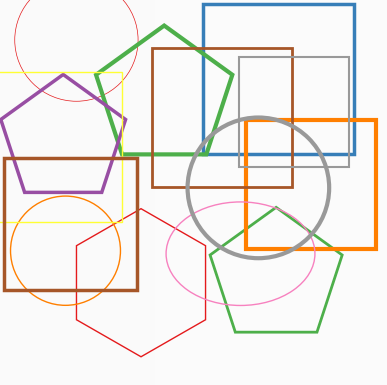[{"shape": "circle", "thickness": 0.5, "radius": 0.8, "center": [0.197, 0.896]}, {"shape": "hexagon", "thickness": 1, "radius": 0.96, "center": [0.364, 0.266]}, {"shape": "square", "thickness": 2.5, "radius": 0.97, "center": [0.719, 0.794]}, {"shape": "pentagon", "thickness": 3, "radius": 0.92, "center": [0.424, 0.749]}, {"shape": "pentagon", "thickness": 2, "radius": 0.9, "center": [0.713, 0.282]}, {"shape": "pentagon", "thickness": 2.5, "radius": 0.85, "center": [0.163, 0.637]}, {"shape": "circle", "thickness": 1, "radius": 0.71, "center": [0.169, 0.349]}, {"shape": "square", "thickness": 3, "radius": 0.84, "center": [0.803, 0.52]}, {"shape": "square", "thickness": 1, "radius": 0.97, "center": [0.121, 0.619]}, {"shape": "square", "thickness": 2.5, "radius": 0.86, "center": [0.182, 0.418]}, {"shape": "square", "thickness": 2, "radius": 0.9, "center": [0.573, 0.694]}, {"shape": "oval", "thickness": 1, "radius": 0.96, "center": [0.621, 0.341]}, {"shape": "circle", "thickness": 3, "radius": 0.91, "center": [0.667, 0.512]}, {"shape": "square", "thickness": 1.5, "radius": 0.71, "center": [0.758, 0.708]}]